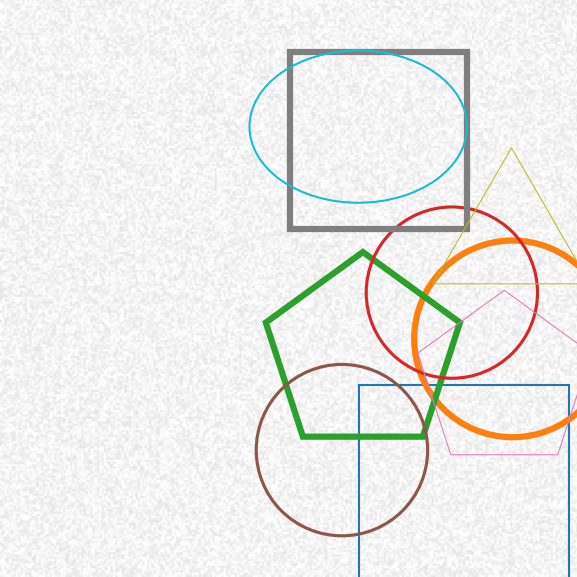[{"shape": "square", "thickness": 1, "radius": 0.91, "center": [0.803, 0.15]}, {"shape": "circle", "thickness": 3, "radius": 0.85, "center": [0.888, 0.412]}, {"shape": "pentagon", "thickness": 3, "radius": 0.88, "center": [0.628, 0.386]}, {"shape": "circle", "thickness": 1.5, "radius": 0.74, "center": [0.782, 0.492]}, {"shape": "circle", "thickness": 1.5, "radius": 0.74, "center": [0.592, 0.22]}, {"shape": "pentagon", "thickness": 0.5, "radius": 0.79, "center": [0.873, 0.339]}, {"shape": "square", "thickness": 3, "radius": 0.77, "center": [0.655, 0.756]}, {"shape": "triangle", "thickness": 0.5, "radius": 0.79, "center": [0.886, 0.586]}, {"shape": "oval", "thickness": 1, "radius": 0.94, "center": [0.62, 0.78]}]